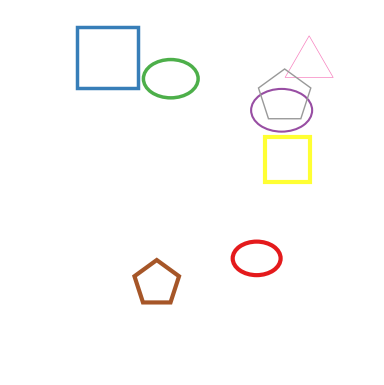[{"shape": "oval", "thickness": 3, "radius": 0.31, "center": [0.667, 0.329]}, {"shape": "square", "thickness": 2.5, "radius": 0.4, "center": [0.278, 0.851]}, {"shape": "oval", "thickness": 2.5, "radius": 0.36, "center": [0.444, 0.796]}, {"shape": "oval", "thickness": 1.5, "radius": 0.4, "center": [0.732, 0.714]}, {"shape": "square", "thickness": 3, "radius": 0.29, "center": [0.747, 0.585]}, {"shape": "pentagon", "thickness": 3, "radius": 0.3, "center": [0.407, 0.264]}, {"shape": "triangle", "thickness": 0.5, "radius": 0.36, "center": [0.803, 0.835]}, {"shape": "pentagon", "thickness": 1, "radius": 0.36, "center": [0.739, 0.749]}]